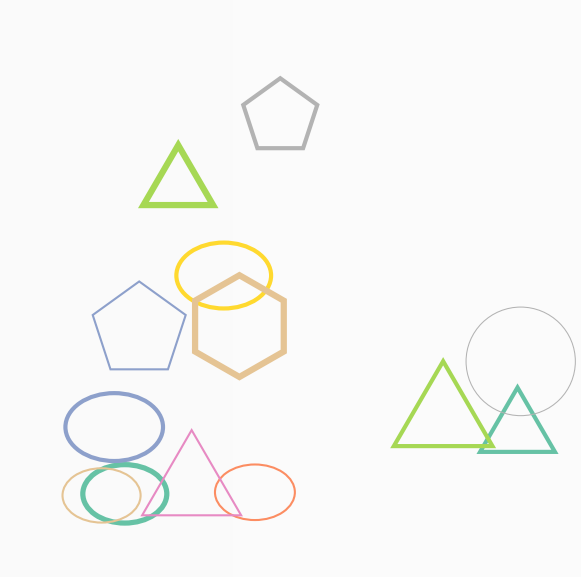[{"shape": "triangle", "thickness": 2, "radius": 0.37, "center": [0.89, 0.254]}, {"shape": "oval", "thickness": 2.5, "radius": 0.36, "center": [0.215, 0.144]}, {"shape": "oval", "thickness": 1, "radius": 0.34, "center": [0.439, 0.147]}, {"shape": "oval", "thickness": 2, "radius": 0.42, "center": [0.196, 0.26]}, {"shape": "pentagon", "thickness": 1, "radius": 0.42, "center": [0.24, 0.428]}, {"shape": "triangle", "thickness": 1, "radius": 0.49, "center": [0.33, 0.156]}, {"shape": "triangle", "thickness": 3, "radius": 0.35, "center": [0.307, 0.679]}, {"shape": "triangle", "thickness": 2, "radius": 0.49, "center": [0.762, 0.276]}, {"shape": "oval", "thickness": 2, "radius": 0.41, "center": [0.385, 0.522]}, {"shape": "hexagon", "thickness": 3, "radius": 0.44, "center": [0.412, 0.434]}, {"shape": "oval", "thickness": 1, "radius": 0.34, "center": [0.175, 0.141]}, {"shape": "pentagon", "thickness": 2, "radius": 0.33, "center": [0.482, 0.797]}, {"shape": "circle", "thickness": 0.5, "radius": 0.47, "center": [0.896, 0.373]}]